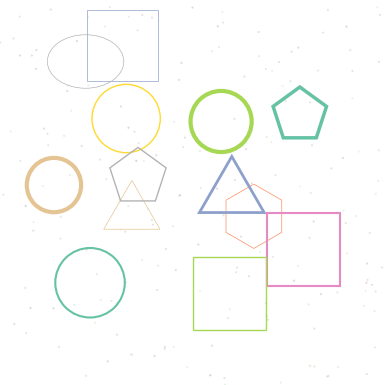[{"shape": "circle", "thickness": 1.5, "radius": 0.45, "center": [0.234, 0.266]}, {"shape": "pentagon", "thickness": 2.5, "radius": 0.36, "center": [0.779, 0.701]}, {"shape": "hexagon", "thickness": 0.5, "radius": 0.42, "center": [0.659, 0.438]}, {"shape": "triangle", "thickness": 2, "radius": 0.49, "center": [0.602, 0.496]}, {"shape": "square", "thickness": 0.5, "radius": 0.46, "center": [0.317, 0.882]}, {"shape": "square", "thickness": 1.5, "radius": 0.48, "center": [0.788, 0.352]}, {"shape": "circle", "thickness": 3, "radius": 0.4, "center": [0.574, 0.684]}, {"shape": "square", "thickness": 1, "radius": 0.47, "center": [0.596, 0.238]}, {"shape": "circle", "thickness": 1, "radius": 0.44, "center": [0.328, 0.692]}, {"shape": "triangle", "thickness": 0.5, "radius": 0.42, "center": [0.343, 0.447]}, {"shape": "circle", "thickness": 3, "radius": 0.35, "center": [0.14, 0.519]}, {"shape": "oval", "thickness": 0.5, "radius": 0.5, "center": [0.222, 0.84]}, {"shape": "pentagon", "thickness": 1, "radius": 0.38, "center": [0.358, 0.54]}]